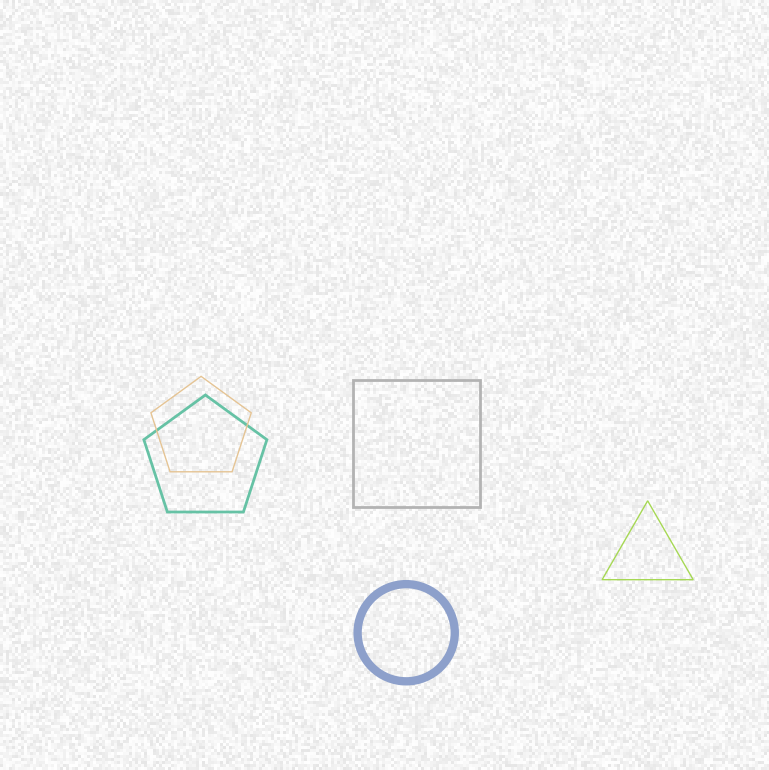[{"shape": "pentagon", "thickness": 1, "radius": 0.42, "center": [0.267, 0.403]}, {"shape": "circle", "thickness": 3, "radius": 0.32, "center": [0.528, 0.178]}, {"shape": "triangle", "thickness": 0.5, "radius": 0.34, "center": [0.841, 0.281]}, {"shape": "pentagon", "thickness": 0.5, "radius": 0.34, "center": [0.261, 0.443]}, {"shape": "square", "thickness": 1, "radius": 0.41, "center": [0.541, 0.424]}]